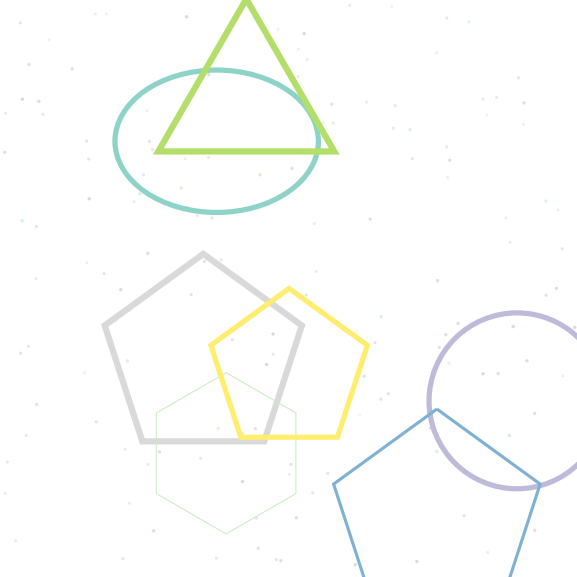[{"shape": "oval", "thickness": 2.5, "radius": 0.88, "center": [0.375, 0.755]}, {"shape": "circle", "thickness": 2.5, "radius": 0.76, "center": [0.895, 0.305]}, {"shape": "pentagon", "thickness": 1.5, "radius": 0.94, "center": [0.757, 0.103]}, {"shape": "triangle", "thickness": 3, "radius": 0.88, "center": [0.427, 0.825]}, {"shape": "pentagon", "thickness": 3, "radius": 0.9, "center": [0.352, 0.38]}, {"shape": "hexagon", "thickness": 0.5, "radius": 0.7, "center": [0.392, 0.214]}, {"shape": "pentagon", "thickness": 2.5, "radius": 0.71, "center": [0.501, 0.357]}]